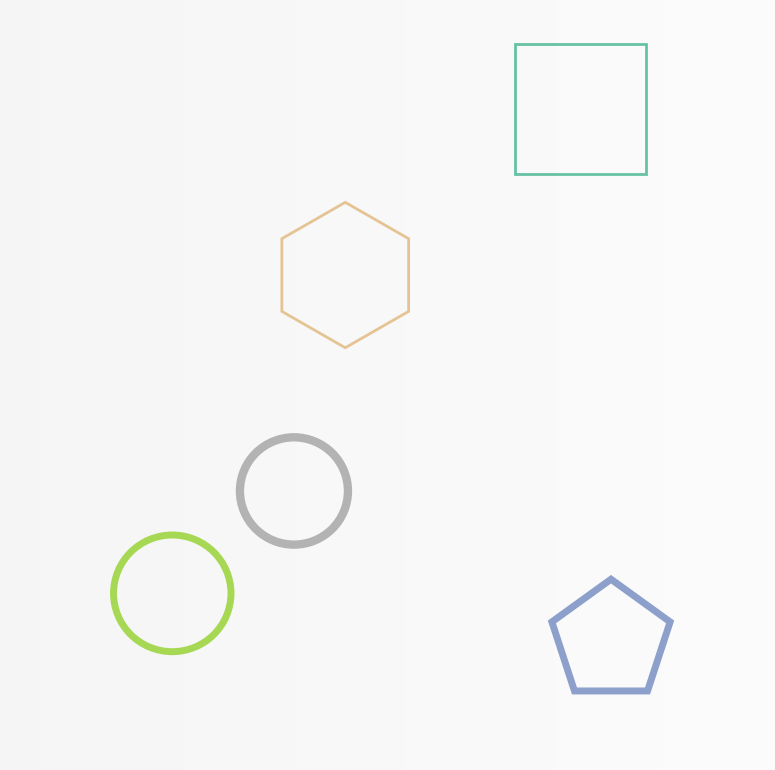[{"shape": "square", "thickness": 1, "radius": 0.42, "center": [0.749, 0.859]}, {"shape": "pentagon", "thickness": 2.5, "radius": 0.4, "center": [0.788, 0.168]}, {"shape": "circle", "thickness": 2.5, "radius": 0.38, "center": [0.222, 0.229]}, {"shape": "hexagon", "thickness": 1, "radius": 0.47, "center": [0.445, 0.643]}, {"shape": "circle", "thickness": 3, "radius": 0.35, "center": [0.379, 0.362]}]